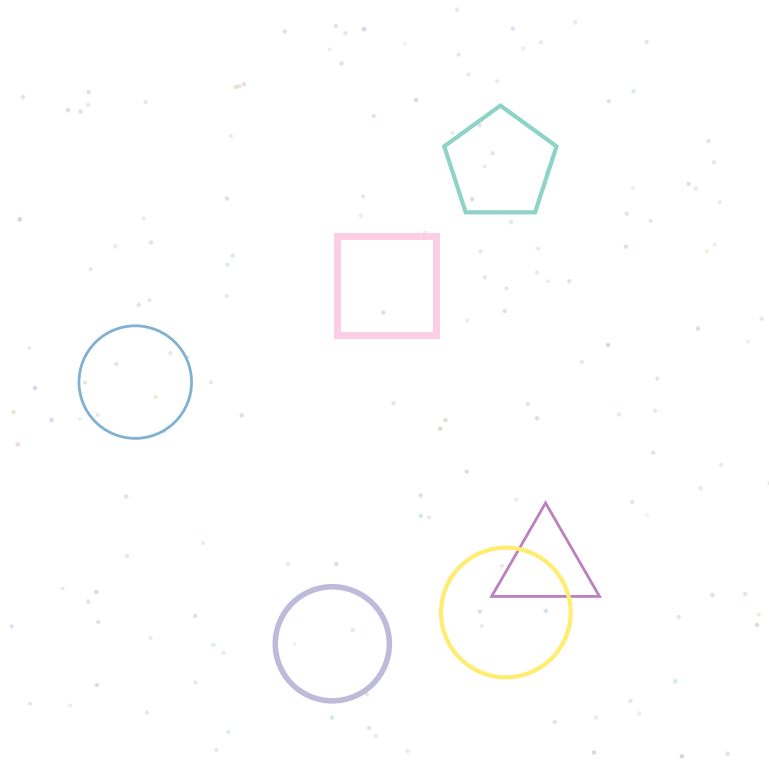[{"shape": "pentagon", "thickness": 1.5, "radius": 0.38, "center": [0.65, 0.786]}, {"shape": "circle", "thickness": 2, "radius": 0.37, "center": [0.432, 0.164]}, {"shape": "circle", "thickness": 1, "radius": 0.37, "center": [0.176, 0.504]}, {"shape": "square", "thickness": 2.5, "radius": 0.32, "center": [0.502, 0.63]}, {"shape": "triangle", "thickness": 1, "radius": 0.4, "center": [0.709, 0.266]}, {"shape": "circle", "thickness": 1.5, "radius": 0.42, "center": [0.657, 0.205]}]